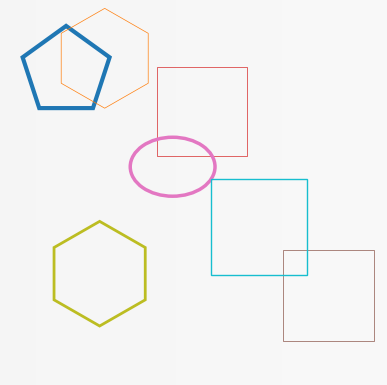[{"shape": "pentagon", "thickness": 3, "radius": 0.59, "center": [0.171, 0.815]}, {"shape": "hexagon", "thickness": 0.5, "radius": 0.65, "center": [0.27, 0.849]}, {"shape": "square", "thickness": 0.5, "radius": 0.58, "center": [0.522, 0.712]}, {"shape": "square", "thickness": 0.5, "radius": 0.59, "center": [0.847, 0.232]}, {"shape": "oval", "thickness": 2.5, "radius": 0.55, "center": [0.445, 0.567]}, {"shape": "hexagon", "thickness": 2, "radius": 0.68, "center": [0.257, 0.289]}, {"shape": "square", "thickness": 1, "radius": 0.62, "center": [0.667, 0.41]}]